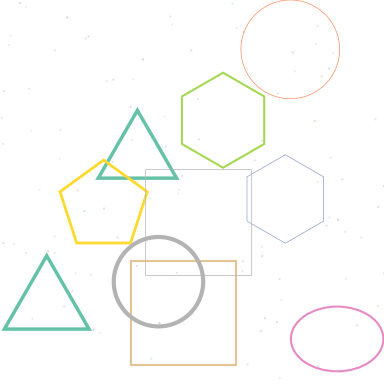[{"shape": "triangle", "thickness": 2.5, "radius": 0.59, "center": [0.357, 0.596]}, {"shape": "triangle", "thickness": 2.5, "radius": 0.63, "center": [0.121, 0.209]}, {"shape": "circle", "thickness": 0.5, "radius": 0.64, "center": [0.754, 0.872]}, {"shape": "hexagon", "thickness": 0.5, "radius": 0.57, "center": [0.741, 0.483]}, {"shape": "oval", "thickness": 1.5, "radius": 0.6, "center": [0.876, 0.12]}, {"shape": "hexagon", "thickness": 1.5, "radius": 0.62, "center": [0.579, 0.688]}, {"shape": "pentagon", "thickness": 2, "radius": 0.6, "center": [0.269, 0.465]}, {"shape": "square", "thickness": 1.5, "radius": 0.68, "center": [0.477, 0.187]}, {"shape": "square", "thickness": 0.5, "radius": 0.69, "center": [0.513, 0.423]}, {"shape": "circle", "thickness": 3, "radius": 0.58, "center": [0.412, 0.268]}]